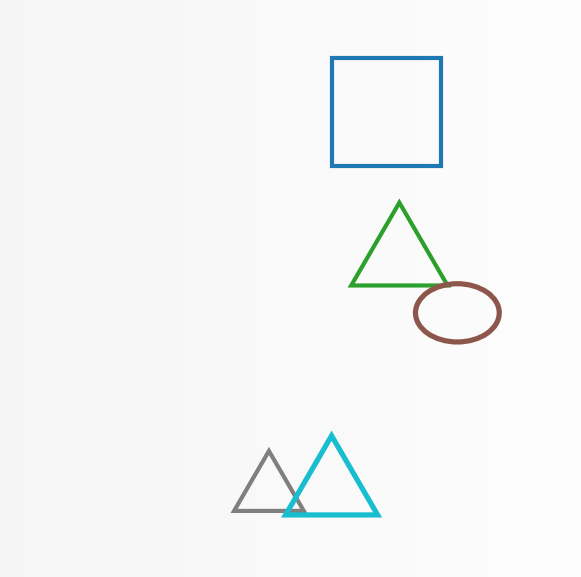[{"shape": "square", "thickness": 2, "radius": 0.47, "center": [0.665, 0.805]}, {"shape": "triangle", "thickness": 2, "radius": 0.48, "center": [0.687, 0.553]}, {"shape": "oval", "thickness": 2.5, "radius": 0.36, "center": [0.787, 0.457]}, {"shape": "triangle", "thickness": 2, "radius": 0.35, "center": [0.463, 0.149]}, {"shape": "triangle", "thickness": 2.5, "radius": 0.46, "center": [0.57, 0.153]}]